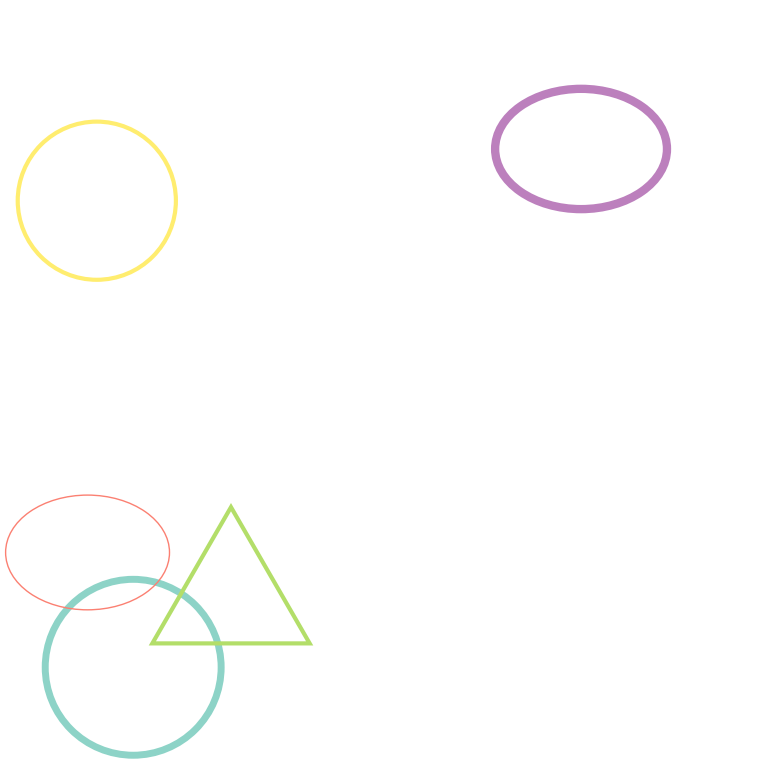[{"shape": "circle", "thickness": 2.5, "radius": 0.57, "center": [0.173, 0.133]}, {"shape": "oval", "thickness": 0.5, "radius": 0.53, "center": [0.114, 0.283]}, {"shape": "triangle", "thickness": 1.5, "radius": 0.59, "center": [0.3, 0.223]}, {"shape": "oval", "thickness": 3, "radius": 0.56, "center": [0.755, 0.807]}, {"shape": "circle", "thickness": 1.5, "radius": 0.51, "center": [0.126, 0.739]}]